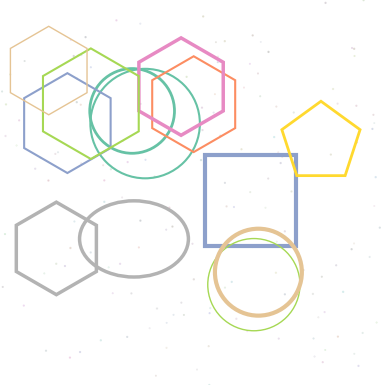[{"shape": "circle", "thickness": 2, "radius": 0.55, "center": [0.343, 0.712]}, {"shape": "circle", "thickness": 1.5, "radius": 0.71, "center": [0.377, 0.679]}, {"shape": "hexagon", "thickness": 1.5, "radius": 0.62, "center": [0.503, 0.729]}, {"shape": "square", "thickness": 3, "radius": 0.59, "center": [0.651, 0.479]}, {"shape": "hexagon", "thickness": 1.5, "radius": 0.65, "center": [0.175, 0.68]}, {"shape": "hexagon", "thickness": 2.5, "radius": 0.63, "center": [0.47, 0.775]}, {"shape": "circle", "thickness": 1, "radius": 0.6, "center": [0.659, 0.261]}, {"shape": "hexagon", "thickness": 1.5, "radius": 0.72, "center": [0.236, 0.731]}, {"shape": "pentagon", "thickness": 2, "radius": 0.53, "center": [0.834, 0.63]}, {"shape": "circle", "thickness": 3, "radius": 0.56, "center": [0.671, 0.293]}, {"shape": "hexagon", "thickness": 1, "radius": 0.57, "center": [0.127, 0.817]}, {"shape": "hexagon", "thickness": 2.5, "radius": 0.6, "center": [0.146, 0.355]}, {"shape": "oval", "thickness": 2.5, "radius": 0.71, "center": [0.348, 0.379]}]